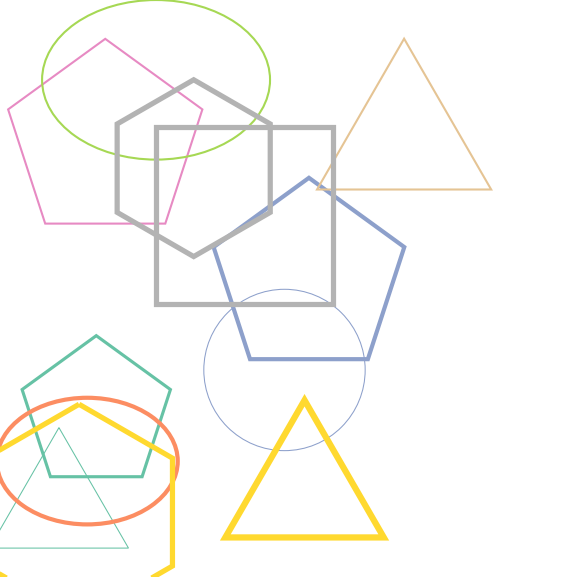[{"shape": "triangle", "thickness": 0.5, "radius": 0.7, "center": [0.102, 0.12]}, {"shape": "pentagon", "thickness": 1.5, "radius": 0.68, "center": [0.167, 0.283]}, {"shape": "oval", "thickness": 2, "radius": 0.78, "center": [0.151, 0.201]}, {"shape": "circle", "thickness": 0.5, "radius": 0.7, "center": [0.493, 0.358]}, {"shape": "pentagon", "thickness": 2, "radius": 0.87, "center": [0.535, 0.518]}, {"shape": "pentagon", "thickness": 1, "radius": 0.88, "center": [0.182, 0.755]}, {"shape": "oval", "thickness": 1, "radius": 0.99, "center": [0.27, 0.861]}, {"shape": "triangle", "thickness": 3, "radius": 0.79, "center": [0.527, 0.148]}, {"shape": "hexagon", "thickness": 2.5, "radius": 0.93, "center": [0.137, 0.112]}, {"shape": "triangle", "thickness": 1, "radius": 0.87, "center": [0.7, 0.758]}, {"shape": "square", "thickness": 2.5, "radius": 0.76, "center": [0.423, 0.626]}, {"shape": "hexagon", "thickness": 2.5, "radius": 0.77, "center": [0.335, 0.708]}]